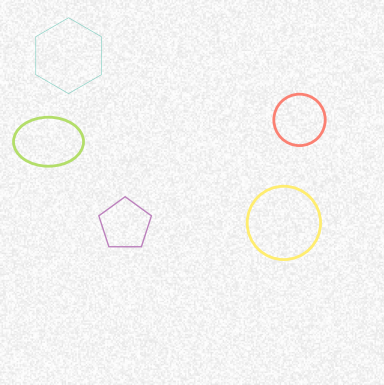[{"shape": "hexagon", "thickness": 0.5, "radius": 0.49, "center": [0.178, 0.855]}, {"shape": "circle", "thickness": 2, "radius": 0.33, "center": [0.778, 0.689]}, {"shape": "oval", "thickness": 2, "radius": 0.45, "center": [0.126, 0.632]}, {"shape": "pentagon", "thickness": 1, "radius": 0.36, "center": [0.325, 0.417]}, {"shape": "circle", "thickness": 2, "radius": 0.48, "center": [0.737, 0.421]}]